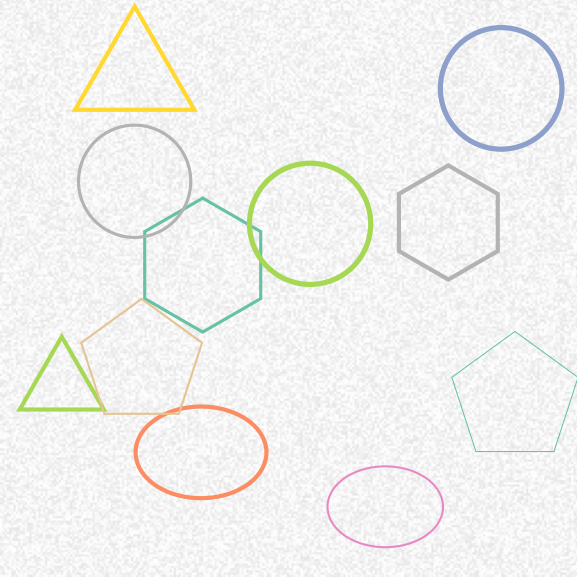[{"shape": "hexagon", "thickness": 1.5, "radius": 0.58, "center": [0.351, 0.54]}, {"shape": "pentagon", "thickness": 0.5, "radius": 0.57, "center": [0.892, 0.31]}, {"shape": "oval", "thickness": 2, "radius": 0.57, "center": [0.348, 0.216]}, {"shape": "circle", "thickness": 2.5, "radius": 0.53, "center": [0.868, 0.846]}, {"shape": "oval", "thickness": 1, "radius": 0.5, "center": [0.667, 0.122]}, {"shape": "circle", "thickness": 2.5, "radius": 0.52, "center": [0.537, 0.612]}, {"shape": "triangle", "thickness": 2, "radius": 0.42, "center": [0.107, 0.332]}, {"shape": "triangle", "thickness": 2, "radius": 0.6, "center": [0.233, 0.869]}, {"shape": "pentagon", "thickness": 1, "radius": 0.55, "center": [0.245, 0.372]}, {"shape": "circle", "thickness": 1.5, "radius": 0.49, "center": [0.233, 0.685]}, {"shape": "hexagon", "thickness": 2, "radius": 0.49, "center": [0.776, 0.614]}]